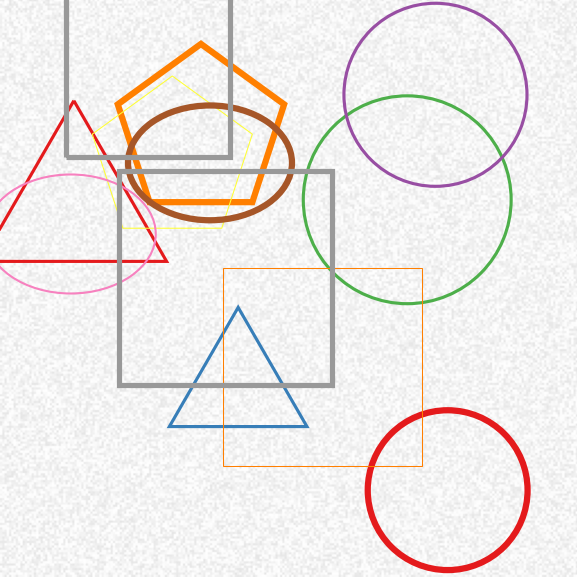[{"shape": "triangle", "thickness": 1.5, "radius": 0.93, "center": [0.128, 0.639]}, {"shape": "circle", "thickness": 3, "radius": 0.69, "center": [0.775, 0.15]}, {"shape": "triangle", "thickness": 1.5, "radius": 0.69, "center": [0.412, 0.329]}, {"shape": "circle", "thickness": 1.5, "radius": 0.9, "center": [0.705, 0.653]}, {"shape": "circle", "thickness": 1.5, "radius": 0.79, "center": [0.754, 0.835]}, {"shape": "pentagon", "thickness": 3, "radius": 0.76, "center": [0.348, 0.772]}, {"shape": "square", "thickness": 0.5, "radius": 0.86, "center": [0.558, 0.364]}, {"shape": "pentagon", "thickness": 0.5, "radius": 0.73, "center": [0.298, 0.722]}, {"shape": "oval", "thickness": 3, "radius": 0.71, "center": [0.364, 0.717]}, {"shape": "oval", "thickness": 1, "radius": 0.74, "center": [0.122, 0.594]}, {"shape": "square", "thickness": 2.5, "radius": 0.71, "center": [0.256, 0.87]}, {"shape": "square", "thickness": 2.5, "radius": 0.92, "center": [0.39, 0.518]}]